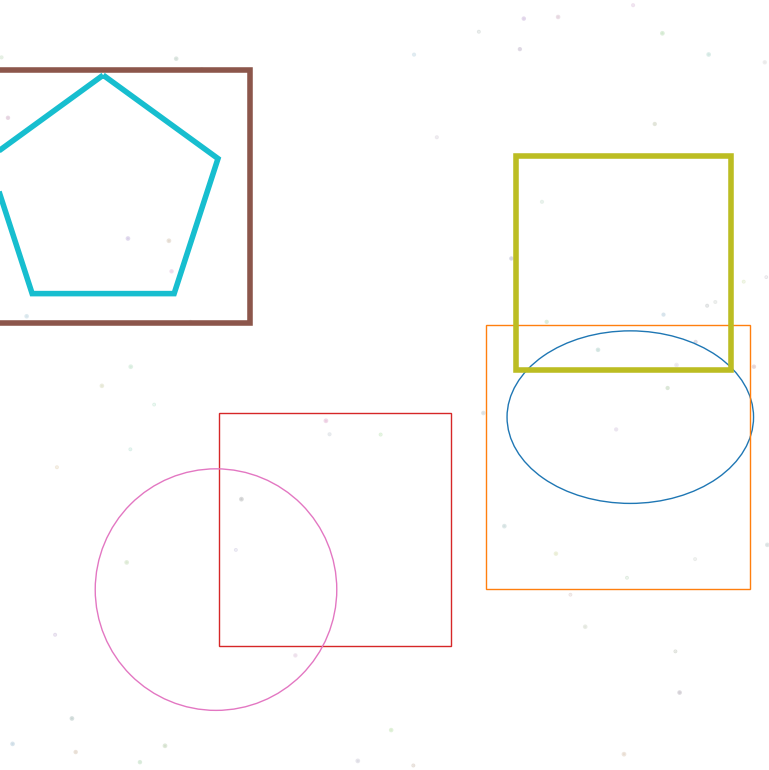[{"shape": "oval", "thickness": 0.5, "radius": 0.8, "center": [0.819, 0.458]}, {"shape": "square", "thickness": 0.5, "radius": 0.86, "center": [0.802, 0.406]}, {"shape": "square", "thickness": 0.5, "radius": 0.75, "center": [0.435, 0.312]}, {"shape": "square", "thickness": 2, "radius": 0.82, "center": [0.16, 0.745]}, {"shape": "circle", "thickness": 0.5, "radius": 0.78, "center": [0.281, 0.234]}, {"shape": "square", "thickness": 2, "radius": 0.7, "center": [0.81, 0.658]}, {"shape": "pentagon", "thickness": 2, "radius": 0.78, "center": [0.134, 0.746]}]